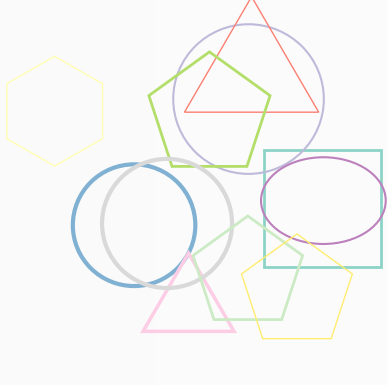[{"shape": "square", "thickness": 2, "radius": 0.76, "center": [0.833, 0.457]}, {"shape": "hexagon", "thickness": 1, "radius": 0.71, "center": [0.141, 0.711]}, {"shape": "circle", "thickness": 1.5, "radius": 0.97, "center": [0.641, 0.743]}, {"shape": "triangle", "thickness": 1, "radius": 1.0, "center": [0.649, 0.809]}, {"shape": "circle", "thickness": 3, "radius": 0.79, "center": [0.346, 0.415]}, {"shape": "pentagon", "thickness": 2, "radius": 0.82, "center": [0.541, 0.701]}, {"shape": "triangle", "thickness": 2.5, "radius": 0.68, "center": [0.487, 0.207]}, {"shape": "circle", "thickness": 3, "radius": 0.84, "center": [0.431, 0.42]}, {"shape": "oval", "thickness": 1.5, "radius": 0.8, "center": [0.835, 0.479]}, {"shape": "pentagon", "thickness": 2, "radius": 0.74, "center": [0.64, 0.29]}, {"shape": "pentagon", "thickness": 1, "radius": 0.75, "center": [0.766, 0.242]}]